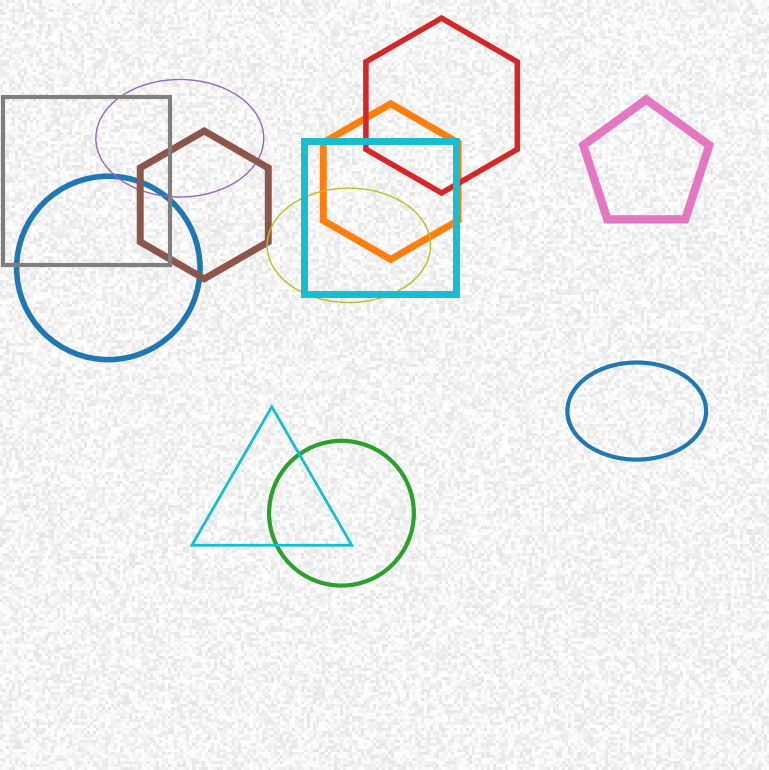[{"shape": "oval", "thickness": 1.5, "radius": 0.45, "center": [0.827, 0.466]}, {"shape": "circle", "thickness": 2, "radius": 0.6, "center": [0.141, 0.652]}, {"shape": "hexagon", "thickness": 2.5, "radius": 0.51, "center": [0.507, 0.764]}, {"shape": "circle", "thickness": 1.5, "radius": 0.47, "center": [0.443, 0.334]}, {"shape": "hexagon", "thickness": 2, "radius": 0.57, "center": [0.574, 0.863]}, {"shape": "oval", "thickness": 0.5, "radius": 0.55, "center": [0.233, 0.82]}, {"shape": "hexagon", "thickness": 2.5, "radius": 0.48, "center": [0.265, 0.734]}, {"shape": "pentagon", "thickness": 3, "radius": 0.43, "center": [0.839, 0.785]}, {"shape": "square", "thickness": 1.5, "radius": 0.54, "center": [0.112, 0.765]}, {"shape": "oval", "thickness": 0.5, "radius": 0.53, "center": [0.453, 0.681]}, {"shape": "triangle", "thickness": 1, "radius": 0.6, "center": [0.353, 0.352]}, {"shape": "square", "thickness": 2.5, "radius": 0.49, "center": [0.493, 0.717]}]